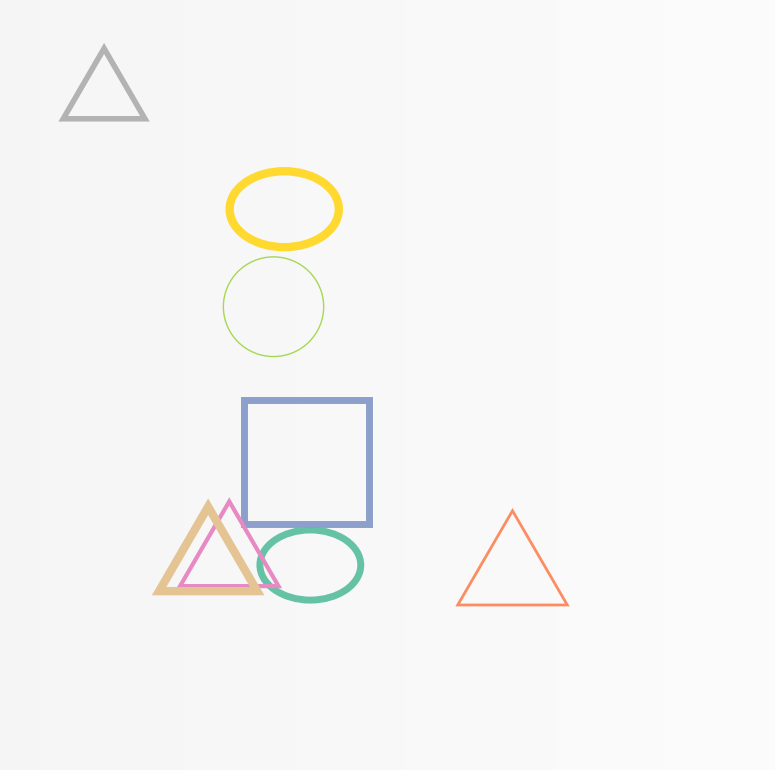[{"shape": "oval", "thickness": 2.5, "radius": 0.33, "center": [0.4, 0.266]}, {"shape": "triangle", "thickness": 1, "radius": 0.41, "center": [0.661, 0.255]}, {"shape": "square", "thickness": 2.5, "radius": 0.4, "center": [0.396, 0.4]}, {"shape": "triangle", "thickness": 1.5, "radius": 0.37, "center": [0.296, 0.275]}, {"shape": "circle", "thickness": 0.5, "radius": 0.32, "center": [0.353, 0.602]}, {"shape": "oval", "thickness": 3, "radius": 0.35, "center": [0.367, 0.728]}, {"shape": "triangle", "thickness": 3, "radius": 0.37, "center": [0.269, 0.269]}, {"shape": "triangle", "thickness": 2, "radius": 0.3, "center": [0.134, 0.876]}]